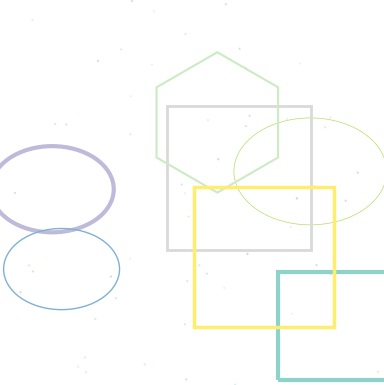[{"shape": "square", "thickness": 3, "radius": 0.7, "center": [0.862, 0.153]}, {"shape": "oval", "thickness": 3, "radius": 0.8, "center": [0.136, 0.509]}, {"shape": "oval", "thickness": 1, "radius": 0.75, "center": [0.16, 0.301]}, {"shape": "oval", "thickness": 0.5, "radius": 0.99, "center": [0.806, 0.555]}, {"shape": "square", "thickness": 2, "radius": 0.93, "center": [0.62, 0.537]}, {"shape": "hexagon", "thickness": 1.5, "radius": 0.91, "center": [0.564, 0.682]}, {"shape": "square", "thickness": 2.5, "radius": 0.91, "center": [0.687, 0.333]}]